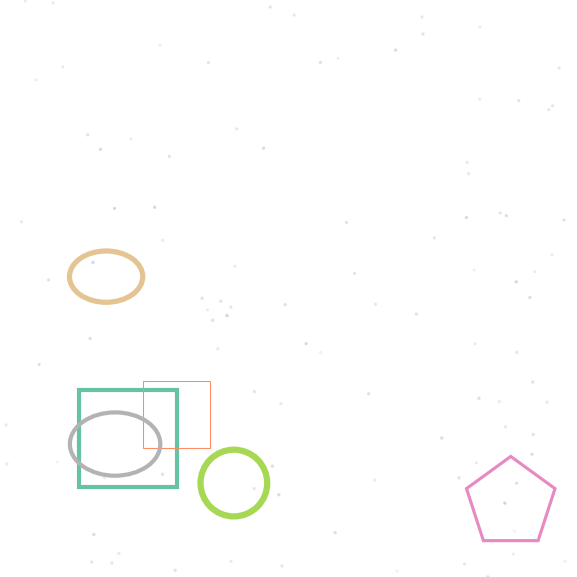[{"shape": "square", "thickness": 2, "radius": 0.42, "center": [0.222, 0.24]}, {"shape": "square", "thickness": 0.5, "radius": 0.29, "center": [0.305, 0.282]}, {"shape": "pentagon", "thickness": 1.5, "radius": 0.4, "center": [0.884, 0.128]}, {"shape": "circle", "thickness": 3, "radius": 0.29, "center": [0.405, 0.163]}, {"shape": "oval", "thickness": 2.5, "radius": 0.32, "center": [0.184, 0.52]}, {"shape": "oval", "thickness": 2, "radius": 0.39, "center": [0.199, 0.23]}]